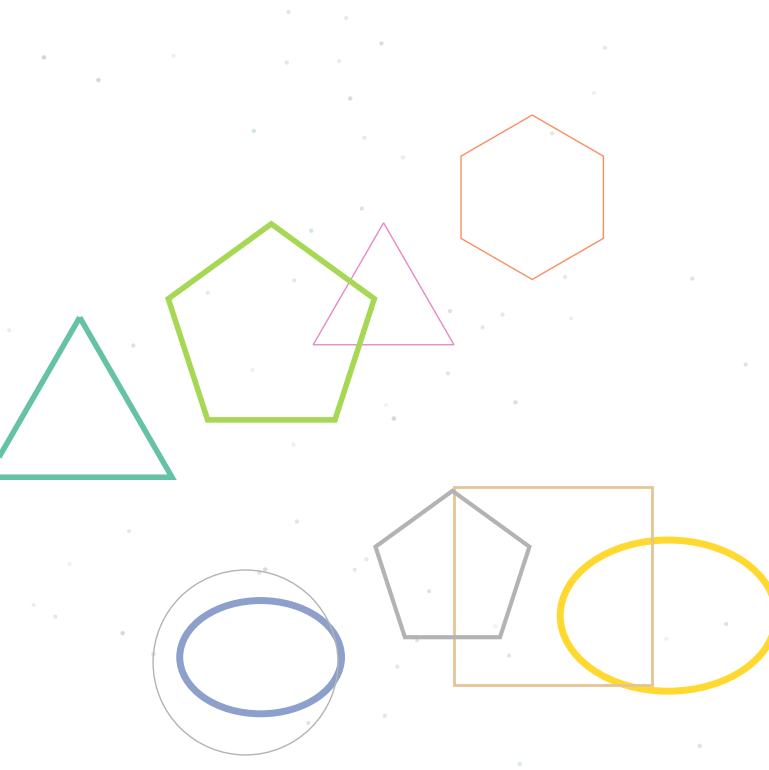[{"shape": "triangle", "thickness": 2, "radius": 0.69, "center": [0.104, 0.449]}, {"shape": "hexagon", "thickness": 0.5, "radius": 0.53, "center": [0.691, 0.744]}, {"shape": "oval", "thickness": 2.5, "radius": 0.53, "center": [0.338, 0.147]}, {"shape": "triangle", "thickness": 0.5, "radius": 0.53, "center": [0.498, 0.605]}, {"shape": "pentagon", "thickness": 2, "radius": 0.7, "center": [0.352, 0.569]}, {"shape": "oval", "thickness": 2.5, "radius": 0.7, "center": [0.868, 0.2]}, {"shape": "square", "thickness": 1, "radius": 0.64, "center": [0.718, 0.239]}, {"shape": "circle", "thickness": 0.5, "radius": 0.6, "center": [0.319, 0.14]}, {"shape": "pentagon", "thickness": 1.5, "radius": 0.53, "center": [0.588, 0.257]}]